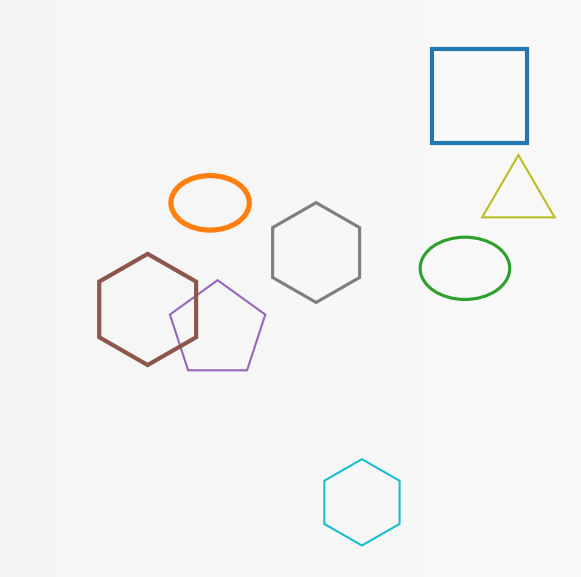[{"shape": "square", "thickness": 2, "radius": 0.41, "center": [0.825, 0.832]}, {"shape": "oval", "thickness": 2.5, "radius": 0.34, "center": [0.362, 0.648]}, {"shape": "oval", "thickness": 1.5, "radius": 0.39, "center": [0.8, 0.535]}, {"shape": "pentagon", "thickness": 1, "radius": 0.43, "center": [0.374, 0.428]}, {"shape": "hexagon", "thickness": 2, "radius": 0.48, "center": [0.254, 0.463]}, {"shape": "hexagon", "thickness": 1.5, "radius": 0.43, "center": [0.544, 0.562]}, {"shape": "triangle", "thickness": 1, "radius": 0.36, "center": [0.892, 0.659]}, {"shape": "hexagon", "thickness": 1, "radius": 0.37, "center": [0.623, 0.129]}]